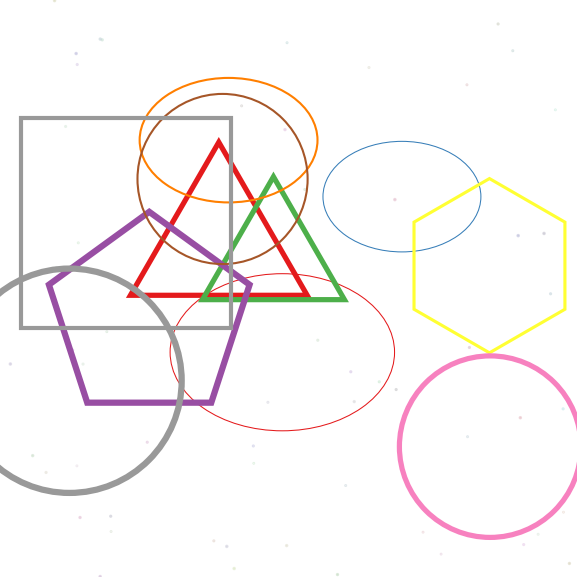[{"shape": "triangle", "thickness": 2.5, "radius": 0.88, "center": [0.379, 0.576]}, {"shape": "oval", "thickness": 0.5, "radius": 0.97, "center": [0.489, 0.389]}, {"shape": "oval", "thickness": 0.5, "radius": 0.68, "center": [0.696, 0.659]}, {"shape": "triangle", "thickness": 2.5, "radius": 0.71, "center": [0.474, 0.551]}, {"shape": "pentagon", "thickness": 3, "radius": 0.91, "center": [0.258, 0.45]}, {"shape": "oval", "thickness": 1, "radius": 0.77, "center": [0.396, 0.756]}, {"shape": "hexagon", "thickness": 1.5, "radius": 0.75, "center": [0.848, 0.539]}, {"shape": "circle", "thickness": 1, "radius": 0.74, "center": [0.385, 0.689]}, {"shape": "circle", "thickness": 2.5, "radius": 0.79, "center": [0.849, 0.226]}, {"shape": "square", "thickness": 2, "radius": 0.91, "center": [0.219, 0.613]}, {"shape": "circle", "thickness": 3, "radius": 0.97, "center": [0.12, 0.34]}]